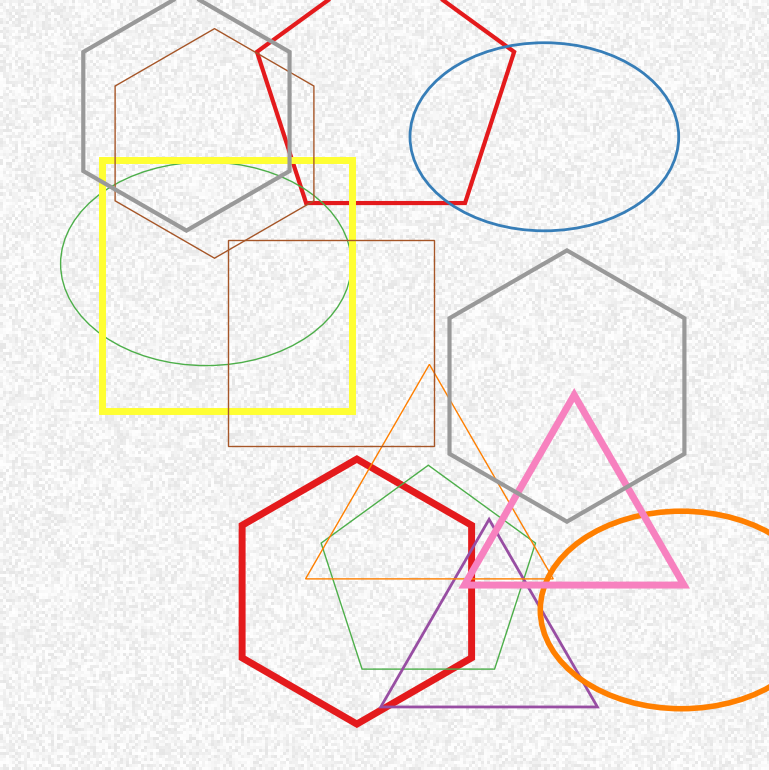[{"shape": "pentagon", "thickness": 1.5, "radius": 0.88, "center": [0.501, 0.878]}, {"shape": "hexagon", "thickness": 2.5, "radius": 0.86, "center": [0.463, 0.232]}, {"shape": "oval", "thickness": 1, "radius": 0.87, "center": [0.707, 0.822]}, {"shape": "pentagon", "thickness": 0.5, "radius": 0.73, "center": [0.556, 0.249]}, {"shape": "oval", "thickness": 0.5, "radius": 0.94, "center": [0.268, 0.657]}, {"shape": "triangle", "thickness": 1, "radius": 0.81, "center": [0.635, 0.163]}, {"shape": "oval", "thickness": 2, "radius": 0.92, "center": [0.885, 0.208]}, {"shape": "triangle", "thickness": 0.5, "radius": 0.93, "center": [0.558, 0.341]}, {"shape": "square", "thickness": 2.5, "radius": 0.81, "center": [0.295, 0.629]}, {"shape": "square", "thickness": 0.5, "radius": 0.67, "center": [0.43, 0.554]}, {"shape": "hexagon", "thickness": 0.5, "radius": 0.75, "center": [0.279, 0.814]}, {"shape": "triangle", "thickness": 2.5, "radius": 0.82, "center": [0.746, 0.322]}, {"shape": "hexagon", "thickness": 1.5, "radius": 0.88, "center": [0.736, 0.499]}, {"shape": "hexagon", "thickness": 1.5, "radius": 0.77, "center": [0.242, 0.855]}]